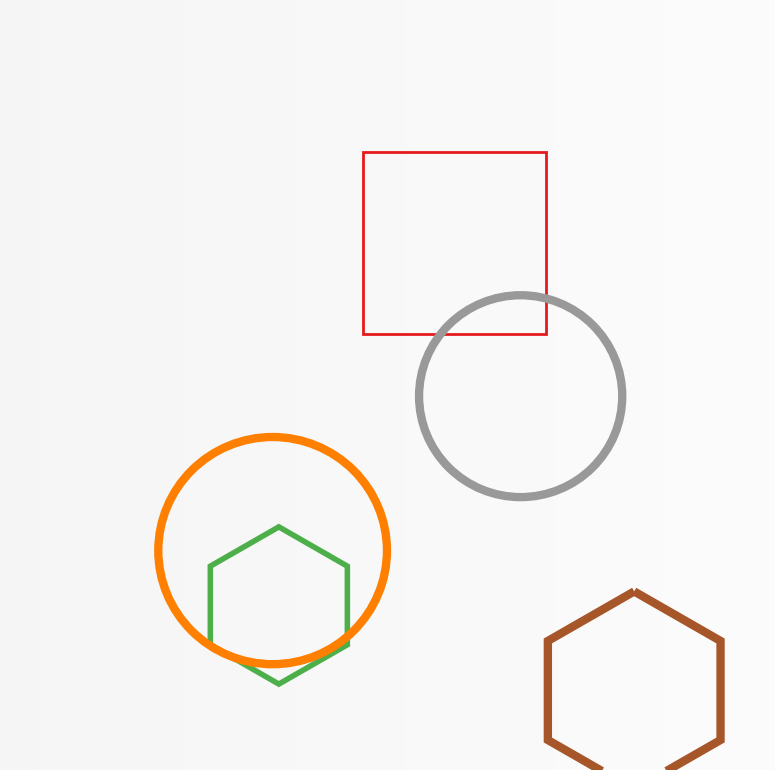[{"shape": "square", "thickness": 1, "radius": 0.59, "center": [0.587, 0.685]}, {"shape": "hexagon", "thickness": 2, "radius": 0.51, "center": [0.36, 0.214]}, {"shape": "circle", "thickness": 3, "radius": 0.74, "center": [0.352, 0.285]}, {"shape": "hexagon", "thickness": 3, "radius": 0.64, "center": [0.818, 0.103]}, {"shape": "circle", "thickness": 3, "radius": 0.66, "center": [0.672, 0.485]}]